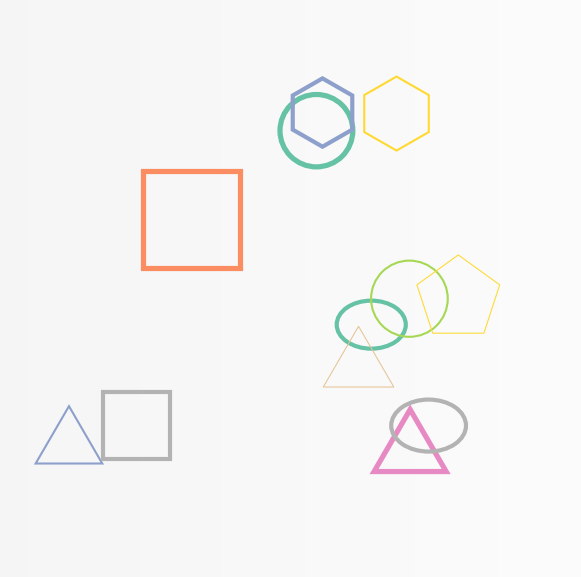[{"shape": "circle", "thickness": 2.5, "radius": 0.31, "center": [0.544, 0.773]}, {"shape": "oval", "thickness": 2, "radius": 0.3, "center": [0.639, 0.437]}, {"shape": "square", "thickness": 2.5, "radius": 0.42, "center": [0.329, 0.619]}, {"shape": "hexagon", "thickness": 2, "radius": 0.3, "center": [0.555, 0.804]}, {"shape": "triangle", "thickness": 1, "radius": 0.33, "center": [0.119, 0.23]}, {"shape": "triangle", "thickness": 2.5, "radius": 0.36, "center": [0.706, 0.218]}, {"shape": "circle", "thickness": 1, "radius": 0.33, "center": [0.704, 0.482]}, {"shape": "hexagon", "thickness": 1, "radius": 0.32, "center": [0.682, 0.802]}, {"shape": "pentagon", "thickness": 0.5, "radius": 0.37, "center": [0.788, 0.483]}, {"shape": "triangle", "thickness": 0.5, "radius": 0.35, "center": [0.617, 0.364]}, {"shape": "oval", "thickness": 2, "radius": 0.32, "center": [0.737, 0.262]}, {"shape": "square", "thickness": 2, "radius": 0.29, "center": [0.235, 0.262]}]